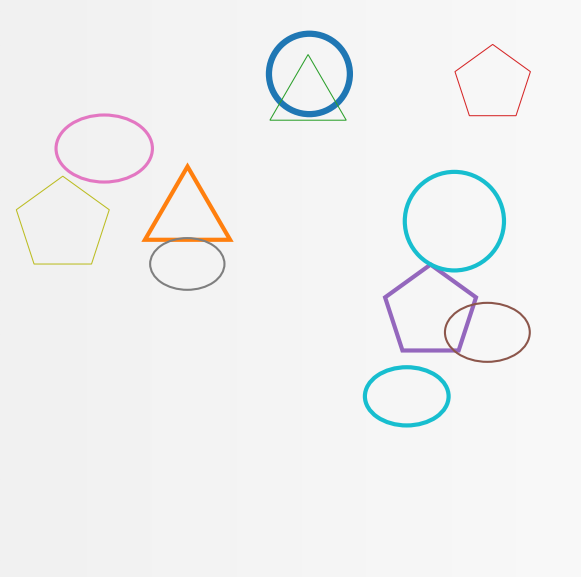[{"shape": "circle", "thickness": 3, "radius": 0.35, "center": [0.532, 0.871]}, {"shape": "triangle", "thickness": 2, "radius": 0.42, "center": [0.323, 0.626]}, {"shape": "triangle", "thickness": 0.5, "radius": 0.38, "center": [0.53, 0.829]}, {"shape": "pentagon", "thickness": 0.5, "radius": 0.34, "center": [0.848, 0.854]}, {"shape": "pentagon", "thickness": 2, "radius": 0.41, "center": [0.741, 0.459]}, {"shape": "oval", "thickness": 1, "radius": 0.36, "center": [0.838, 0.424]}, {"shape": "oval", "thickness": 1.5, "radius": 0.41, "center": [0.179, 0.742]}, {"shape": "oval", "thickness": 1, "radius": 0.32, "center": [0.322, 0.542]}, {"shape": "pentagon", "thickness": 0.5, "radius": 0.42, "center": [0.108, 0.61]}, {"shape": "oval", "thickness": 2, "radius": 0.36, "center": [0.7, 0.313]}, {"shape": "circle", "thickness": 2, "radius": 0.43, "center": [0.782, 0.616]}]